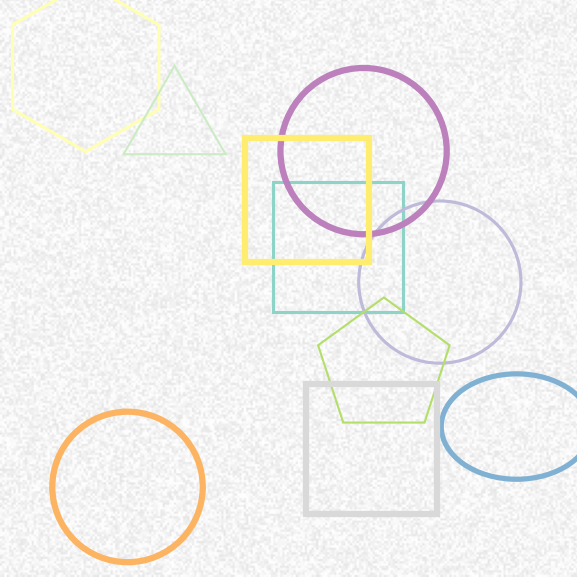[{"shape": "square", "thickness": 1.5, "radius": 0.56, "center": [0.585, 0.571]}, {"shape": "hexagon", "thickness": 1.5, "radius": 0.73, "center": [0.148, 0.883]}, {"shape": "circle", "thickness": 1.5, "radius": 0.7, "center": [0.762, 0.511]}, {"shape": "oval", "thickness": 2.5, "radius": 0.65, "center": [0.895, 0.261]}, {"shape": "circle", "thickness": 3, "radius": 0.65, "center": [0.221, 0.156]}, {"shape": "pentagon", "thickness": 1, "radius": 0.6, "center": [0.665, 0.364]}, {"shape": "square", "thickness": 3, "radius": 0.56, "center": [0.643, 0.222]}, {"shape": "circle", "thickness": 3, "radius": 0.72, "center": [0.63, 0.737]}, {"shape": "triangle", "thickness": 1, "radius": 0.51, "center": [0.302, 0.783]}, {"shape": "square", "thickness": 3, "radius": 0.54, "center": [0.532, 0.653]}]